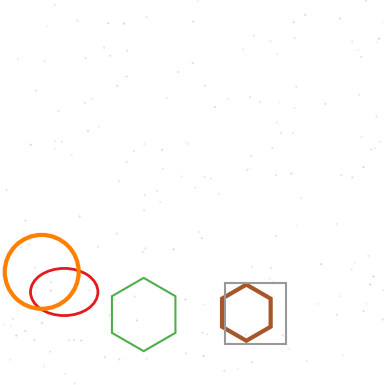[{"shape": "oval", "thickness": 2, "radius": 0.44, "center": [0.167, 0.242]}, {"shape": "hexagon", "thickness": 1.5, "radius": 0.48, "center": [0.373, 0.183]}, {"shape": "circle", "thickness": 3, "radius": 0.48, "center": [0.108, 0.294]}, {"shape": "hexagon", "thickness": 3, "radius": 0.36, "center": [0.64, 0.188]}, {"shape": "square", "thickness": 1.5, "radius": 0.4, "center": [0.664, 0.185]}]